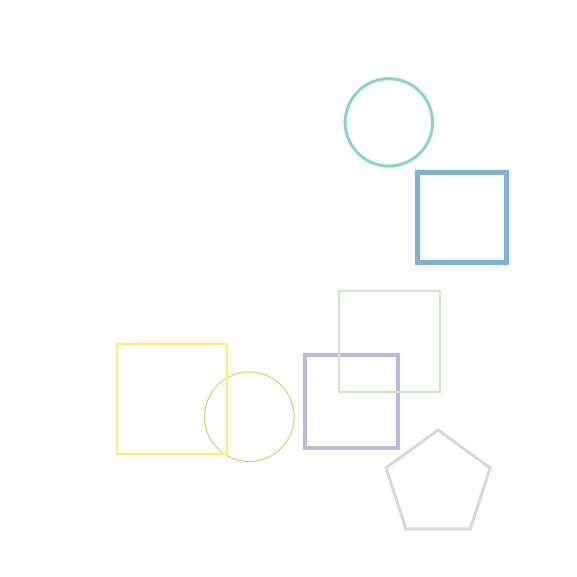[{"shape": "circle", "thickness": 1.5, "radius": 0.38, "center": [0.673, 0.787]}, {"shape": "square", "thickness": 2, "radius": 0.4, "center": [0.609, 0.305]}, {"shape": "square", "thickness": 2.5, "radius": 0.39, "center": [0.799, 0.623]}, {"shape": "circle", "thickness": 0.5, "radius": 0.39, "center": [0.432, 0.277]}, {"shape": "pentagon", "thickness": 1.5, "radius": 0.47, "center": [0.759, 0.16]}, {"shape": "square", "thickness": 1, "radius": 0.44, "center": [0.675, 0.408]}, {"shape": "square", "thickness": 1, "radius": 0.48, "center": [0.298, 0.308]}]